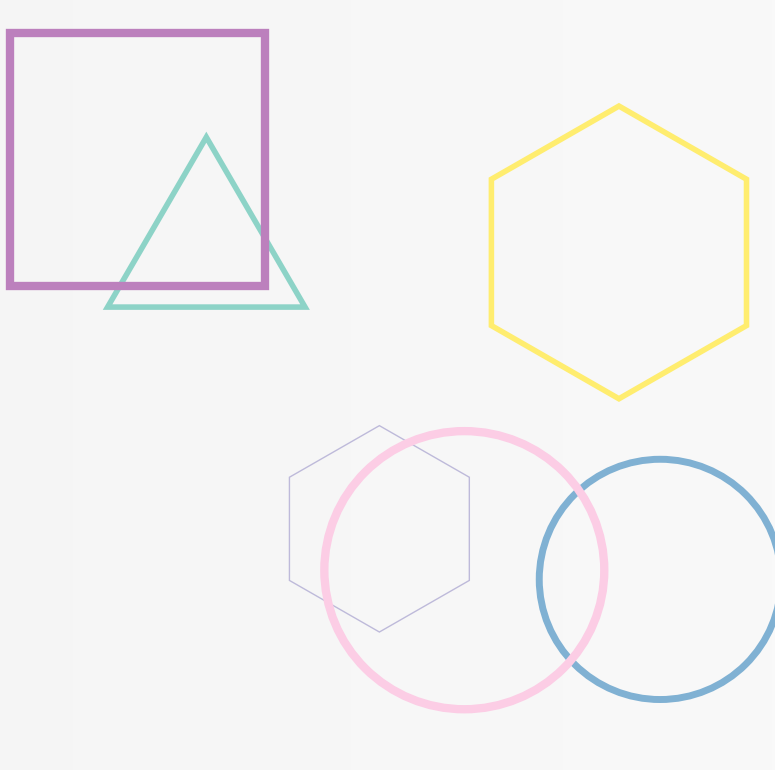[{"shape": "triangle", "thickness": 2, "radius": 0.74, "center": [0.266, 0.675]}, {"shape": "hexagon", "thickness": 0.5, "radius": 0.67, "center": [0.49, 0.313]}, {"shape": "circle", "thickness": 2.5, "radius": 0.78, "center": [0.852, 0.248]}, {"shape": "circle", "thickness": 3, "radius": 0.9, "center": [0.599, 0.26]}, {"shape": "square", "thickness": 3, "radius": 0.82, "center": [0.177, 0.793]}, {"shape": "hexagon", "thickness": 2, "radius": 0.95, "center": [0.799, 0.672]}]